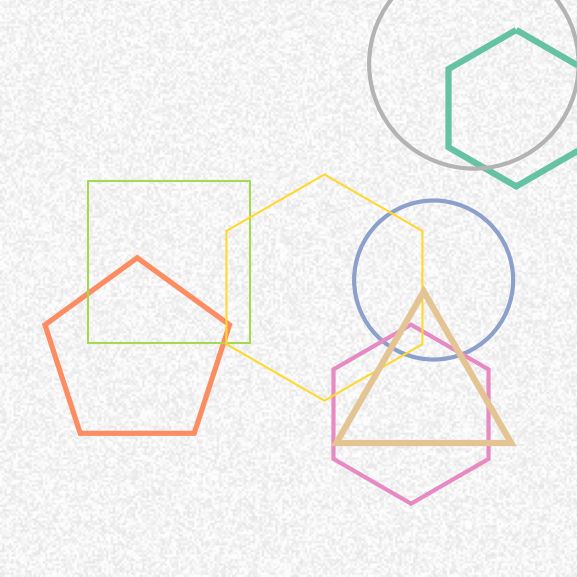[{"shape": "hexagon", "thickness": 3, "radius": 0.68, "center": [0.894, 0.812]}, {"shape": "pentagon", "thickness": 2.5, "radius": 0.84, "center": [0.238, 0.385]}, {"shape": "circle", "thickness": 2, "radius": 0.69, "center": [0.751, 0.514]}, {"shape": "hexagon", "thickness": 2, "radius": 0.78, "center": [0.712, 0.282]}, {"shape": "square", "thickness": 1, "radius": 0.7, "center": [0.293, 0.545]}, {"shape": "hexagon", "thickness": 1, "radius": 0.98, "center": [0.562, 0.501]}, {"shape": "triangle", "thickness": 3, "radius": 0.87, "center": [0.734, 0.319]}, {"shape": "circle", "thickness": 2, "radius": 0.91, "center": [0.821, 0.889]}]